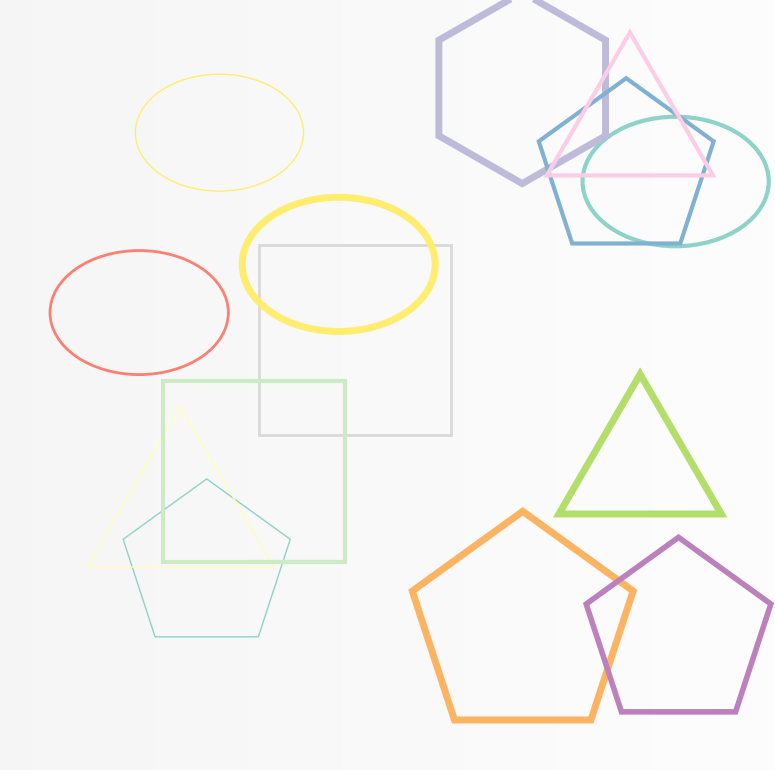[{"shape": "oval", "thickness": 1.5, "radius": 0.6, "center": [0.872, 0.764]}, {"shape": "pentagon", "thickness": 0.5, "radius": 0.57, "center": [0.267, 0.265]}, {"shape": "triangle", "thickness": 0.5, "radius": 0.69, "center": [0.233, 0.333]}, {"shape": "hexagon", "thickness": 2.5, "radius": 0.62, "center": [0.674, 0.886]}, {"shape": "oval", "thickness": 1, "radius": 0.58, "center": [0.18, 0.594]}, {"shape": "pentagon", "thickness": 1.5, "radius": 0.59, "center": [0.808, 0.78]}, {"shape": "pentagon", "thickness": 2.5, "radius": 0.75, "center": [0.674, 0.186]}, {"shape": "triangle", "thickness": 2.5, "radius": 0.61, "center": [0.826, 0.393]}, {"shape": "triangle", "thickness": 1.5, "radius": 0.62, "center": [0.813, 0.834]}, {"shape": "square", "thickness": 1, "radius": 0.62, "center": [0.458, 0.559]}, {"shape": "pentagon", "thickness": 2, "radius": 0.63, "center": [0.876, 0.177]}, {"shape": "square", "thickness": 1.5, "radius": 0.59, "center": [0.327, 0.388]}, {"shape": "oval", "thickness": 2.5, "radius": 0.62, "center": [0.437, 0.657]}, {"shape": "oval", "thickness": 0.5, "radius": 0.54, "center": [0.283, 0.828]}]